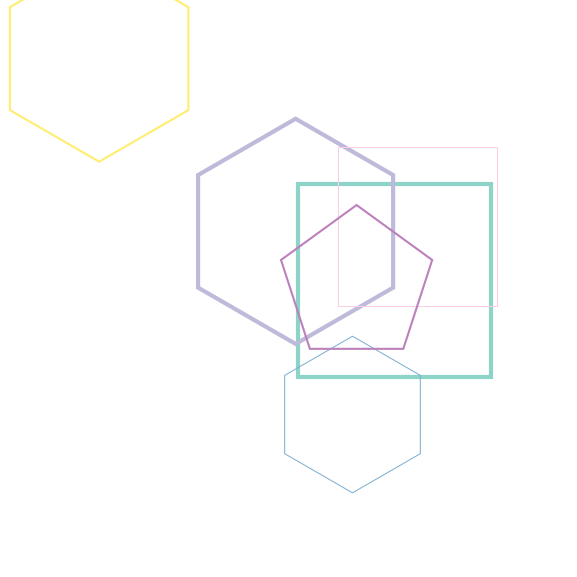[{"shape": "square", "thickness": 2, "radius": 0.84, "center": [0.683, 0.514]}, {"shape": "hexagon", "thickness": 2, "radius": 0.97, "center": [0.512, 0.599]}, {"shape": "hexagon", "thickness": 0.5, "radius": 0.68, "center": [0.61, 0.281]}, {"shape": "square", "thickness": 0.5, "radius": 0.69, "center": [0.722, 0.608]}, {"shape": "pentagon", "thickness": 1, "radius": 0.69, "center": [0.617, 0.506]}, {"shape": "hexagon", "thickness": 1, "radius": 0.89, "center": [0.172, 0.898]}]